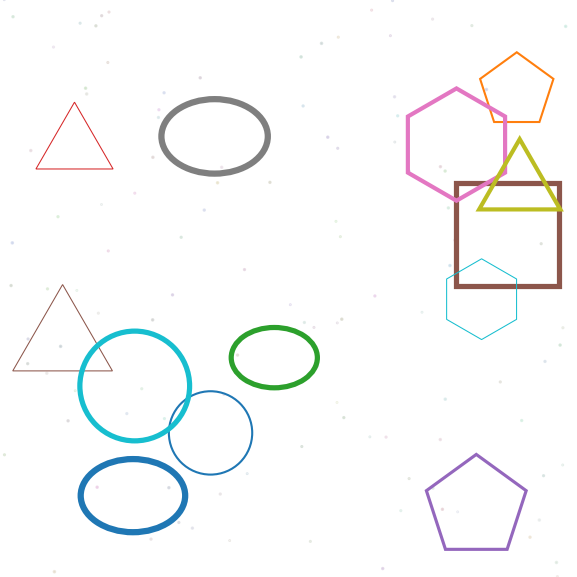[{"shape": "circle", "thickness": 1, "radius": 0.36, "center": [0.365, 0.249]}, {"shape": "oval", "thickness": 3, "radius": 0.45, "center": [0.23, 0.141]}, {"shape": "pentagon", "thickness": 1, "radius": 0.33, "center": [0.895, 0.842]}, {"shape": "oval", "thickness": 2.5, "radius": 0.37, "center": [0.475, 0.38]}, {"shape": "triangle", "thickness": 0.5, "radius": 0.39, "center": [0.129, 0.745]}, {"shape": "pentagon", "thickness": 1.5, "radius": 0.45, "center": [0.825, 0.121]}, {"shape": "triangle", "thickness": 0.5, "radius": 0.5, "center": [0.108, 0.407]}, {"shape": "square", "thickness": 2.5, "radius": 0.45, "center": [0.88, 0.594]}, {"shape": "hexagon", "thickness": 2, "radius": 0.49, "center": [0.79, 0.749]}, {"shape": "oval", "thickness": 3, "radius": 0.46, "center": [0.372, 0.763]}, {"shape": "triangle", "thickness": 2, "radius": 0.41, "center": [0.9, 0.677]}, {"shape": "hexagon", "thickness": 0.5, "radius": 0.35, "center": [0.834, 0.481]}, {"shape": "circle", "thickness": 2.5, "radius": 0.48, "center": [0.233, 0.331]}]